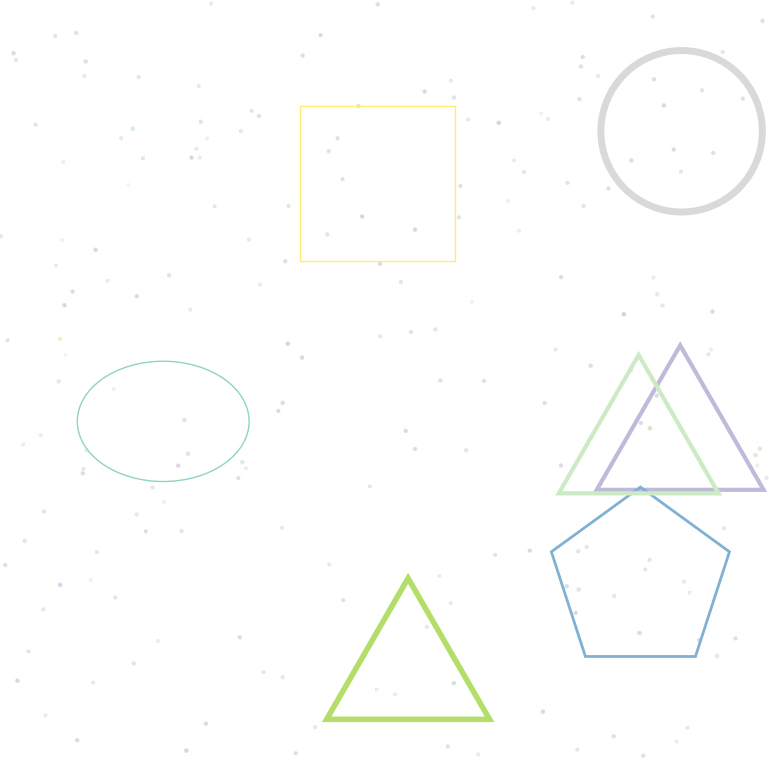[{"shape": "oval", "thickness": 0.5, "radius": 0.56, "center": [0.212, 0.453]}, {"shape": "triangle", "thickness": 1.5, "radius": 0.63, "center": [0.883, 0.426]}, {"shape": "pentagon", "thickness": 1, "radius": 0.61, "center": [0.832, 0.246]}, {"shape": "triangle", "thickness": 2, "radius": 0.61, "center": [0.53, 0.127]}, {"shape": "circle", "thickness": 2.5, "radius": 0.52, "center": [0.885, 0.83]}, {"shape": "triangle", "thickness": 1.5, "radius": 0.6, "center": [0.829, 0.419]}, {"shape": "square", "thickness": 0.5, "radius": 0.5, "center": [0.49, 0.761]}]